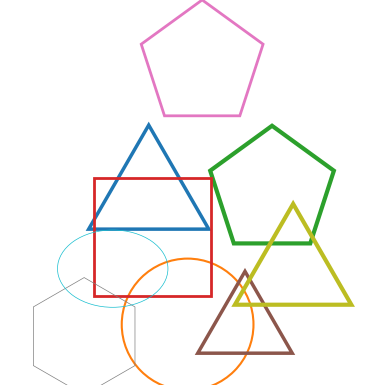[{"shape": "triangle", "thickness": 2.5, "radius": 0.9, "center": [0.386, 0.495]}, {"shape": "circle", "thickness": 1.5, "radius": 0.86, "center": [0.487, 0.157]}, {"shape": "pentagon", "thickness": 3, "radius": 0.84, "center": [0.707, 0.504]}, {"shape": "square", "thickness": 2, "radius": 0.76, "center": [0.396, 0.384]}, {"shape": "triangle", "thickness": 2.5, "radius": 0.71, "center": [0.636, 0.153]}, {"shape": "pentagon", "thickness": 2, "radius": 0.83, "center": [0.525, 0.834]}, {"shape": "hexagon", "thickness": 0.5, "radius": 0.76, "center": [0.219, 0.127]}, {"shape": "triangle", "thickness": 3, "radius": 0.87, "center": [0.761, 0.296]}, {"shape": "oval", "thickness": 0.5, "radius": 0.72, "center": [0.293, 0.302]}]